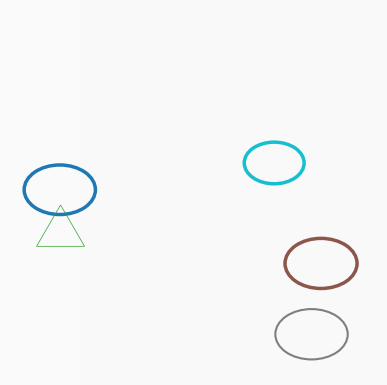[{"shape": "oval", "thickness": 2.5, "radius": 0.46, "center": [0.154, 0.507]}, {"shape": "triangle", "thickness": 0.5, "radius": 0.36, "center": [0.156, 0.396]}, {"shape": "oval", "thickness": 2.5, "radius": 0.46, "center": [0.828, 0.316]}, {"shape": "oval", "thickness": 1.5, "radius": 0.47, "center": [0.804, 0.132]}, {"shape": "oval", "thickness": 2.5, "radius": 0.39, "center": [0.708, 0.577]}]